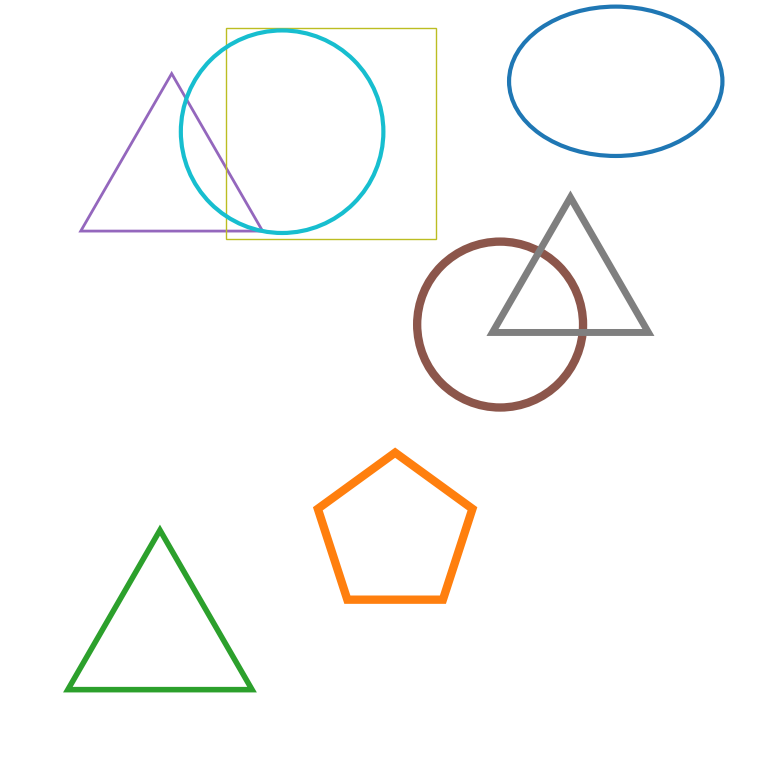[{"shape": "oval", "thickness": 1.5, "radius": 0.69, "center": [0.8, 0.894]}, {"shape": "pentagon", "thickness": 3, "radius": 0.53, "center": [0.513, 0.307]}, {"shape": "triangle", "thickness": 2, "radius": 0.69, "center": [0.208, 0.173]}, {"shape": "triangle", "thickness": 1, "radius": 0.68, "center": [0.223, 0.768]}, {"shape": "circle", "thickness": 3, "radius": 0.54, "center": [0.649, 0.578]}, {"shape": "triangle", "thickness": 2.5, "radius": 0.58, "center": [0.741, 0.627]}, {"shape": "square", "thickness": 0.5, "radius": 0.68, "center": [0.43, 0.826]}, {"shape": "circle", "thickness": 1.5, "radius": 0.66, "center": [0.366, 0.829]}]